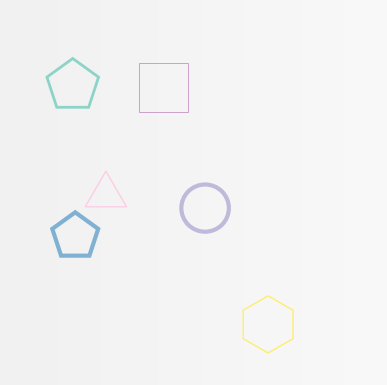[{"shape": "pentagon", "thickness": 2, "radius": 0.35, "center": [0.188, 0.778]}, {"shape": "circle", "thickness": 3, "radius": 0.31, "center": [0.529, 0.459]}, {"shape": "pentagon", "thickness": 3, "radius": 0.31, "center": [0.194, 0.386]}, {"shape": "triangle", "thickness": 1, "radius": 0.31, "center": [0.273, 0.494]}, {"shape": "square", "thickness": 0.5, "radius": 0.31, "center": [0.421, 0.773]}, {"shape": "hexagon", "thickness": 1, "radius": 0.37, "center": [0.692, 0.157]}]